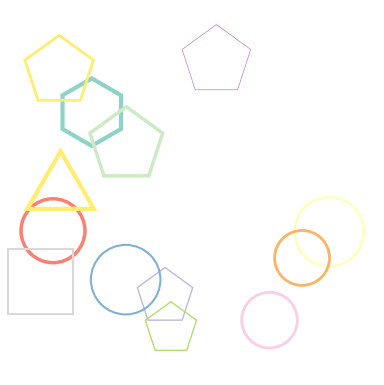[{"shape": "hexagon", "thickness": 3, "radius": 0.44, "center": [0.238, 0.709]}, {"shape": "circle", "thickness": 1.5, "radius": 0.45, "center": [0.855, 0.398]}, {"shape": "pentagon", "thickness": 1, "radius": 0.38, "center": [0.429, 0.23]}, {"shape": "circle", "thickness": 2.5, "radius": 0.42, "center": [0.138, 0.401]}, {"shape": "circle", "thickness": 1.5, "radius": 0.45, "center": [0.326, 0.274]}, {"shape": "circle", "thickness": 2, "radius": 0.36, "center": [0.785, 0.33]}, {"shape": "pentagon", "thickness": 1, "radius": 0.35, "center": [0.444, 0.147]}, {"shape": "circle", "thickness": 2, "radius": 0.36, "center": [0.7, 0.168]}, {"shape": "square", "thickness": 1.5, "radius": 0.43, "center": [0.105, 0.269]}, {"shape": "pentagon", "thickness": 0.5, "radius": 0.47, "center": [0.562, 0.843]}, {"shape": "pentagon", "thickness": 2.5, "radius": 0.5, "center": [0.328, 0.624]}, {"shape": "triangle", "thickness": 3, "radius": 0.5, "center": [0.157, 0.507]}, {"shape": "pentagon", "thickness": 2, "radius": 0.47, "center": [0.154, 0.815]}]